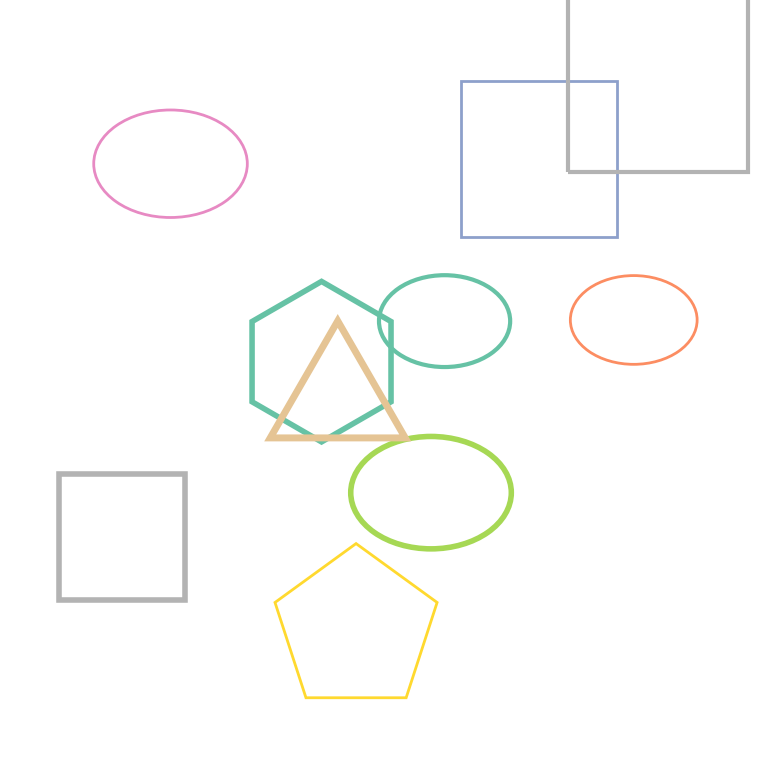[{"shape": "hexagon", "thickness": 2, "radius": 0.52, "center": [0.418, 0.53]}, {"shape": "oval", "thickness": 1.5, "radius": 0.43, "center": [0.577, 0.583]}, {"shape": "oval", "thickness": 1, "radius": 0.41, "center": [0.823, 0.584]}, {"shape": "square", "thickness": 1, "radius": 0.51, "center": [0.7, 0.794]}, {"shape": "oval", "thickness": 1, "radius": 0.5, "center": [0.221, 0.787]}, {"shape": "oval", "thickness": 2, "radius": 0.52, "center": [0.56, 0.36]}, {"shape": "pentagon", "thickness": 1, "radius": 0.55, "center": [0.462, 0.183]}, {"shape": "triangle", "thickness": 2.5, "radius": 0.51, "center": [0.439, 0.482]}, {"shape": "square", "thickness": 1.5, "radius": 0.58, "center": [0.855, 0.893]}, {"shape": "square", "thickness": 2, "radius": 0.41, "center": [0.159, 0.303]}]